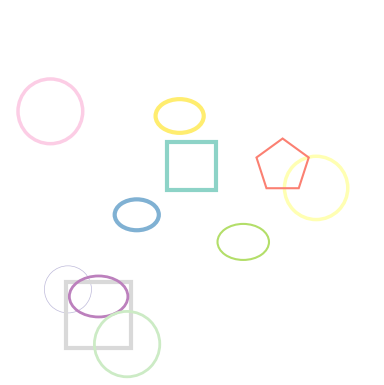[{"shape": "square", "thickness": 3, "radius": 0.32, "center": [0.497, 0.569]}, {"shape": "circle", "thickness": 2.5, "radius": 0.41, "center": [0.821, 0.512]}, {"shape": "circle", "thickness": 0.5, "radius": 0.31, "center": [0.176, 0.248]}, {"shape": "pentagon", "thickness": 1.5, "radius": 0.36, "center": [0.734, 0.569]}, {"shape": "oval", "thickness": 3, "radius": 0.29, "center": [0.355, 0.442]}, {"shape": "oval", "thickness": 1.5, "radius": 0.33, "center": [0.632, 0.372]}, {"shape": "circle", "thickness": 2.5, "radius": 0.42, "center": [0.131, 0.711]}, {"shape": "square", "thickness": 3, "radius": 0.42, "center": [0.256, 0.182]}, {"shape": "oval", "thickness": 2, "radius": 0.38, "center": [0.256, 0.23]}, {"shape": "circle", "thickness": 2, "radius": 0.42, "center": [0.33, 0.106]}, {"shape": "oval", "thickness": 3, "radius": 0.31, "center": [0.467, 0.699]}]